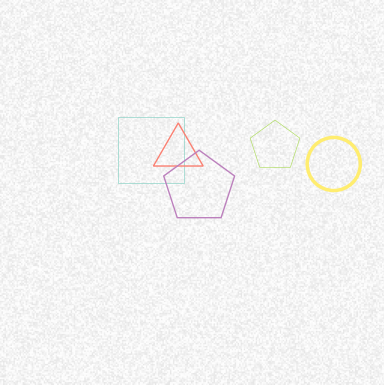[{"shape": "square", "thickness": 0.5, "radius": 0.43, "center": [0.392, 0.611]}, {"shape": "triangle", "thickness": 1, "radius": 0.37, "center": [0.463, 0.606]}, {"shape": "pentagon", "thickness": 0.5, "radius": 0.34, "center": [0.714, 0.62]}, {"shape": "pentagon", "thickness": 1, "radius": 0.48, "center": [0.517, 0.513]}, {"shape": "circle", "thickness": 2.5, "radius": 0.34, "center": [0.867, 0.574]}]